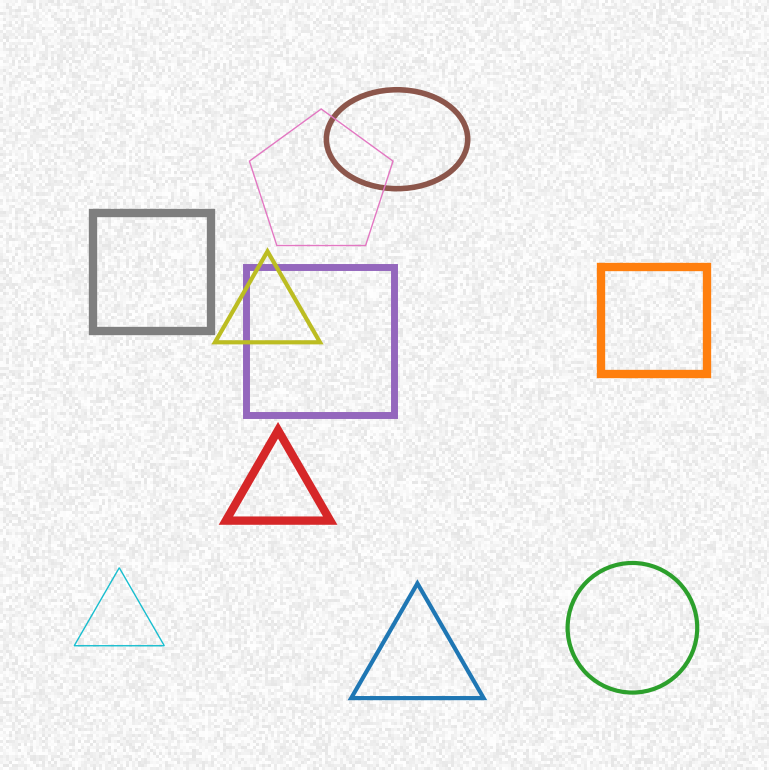[{"shape": "triangle", "thickness": 1.5, "radius": 0.5, "center": [0.542, 0.143]}, {"shape": "square", "thickness": 3, "radius": 0.34, "center": [0.849, 0.584]}, {"shape": "circle", "thickness": 1.5, "radius": 0.42, "center": [0.821, 0.185]}, {"shape": "triangle", "thickness": 3, "radius": 0.39, "center": [0.361, 0.363]}, {"shape": "square", "thickness": 2.5, "radius": 0.48, "center": [0.416, 0.557]}, {"shape": "oval", "thickness": 2, "radius": 0.46, "center": [0.516, 0.819]}, {"shape": "pentagon", "thickness": 0.5, "radius": 0.49, "center": [0.417, 0.76]}, {"shape": "square", "thickness": 3, "radius": 0.38, "center": [0.198, 0.647]}, {"shape": "triangle", "thickness": 1.5, "radius": 0.39, "center": [0.347, 0.595]}, {"shape": "triangle", "thickness": 0.5, "radius": 0.34, "center": [0.155, 0.195]}]